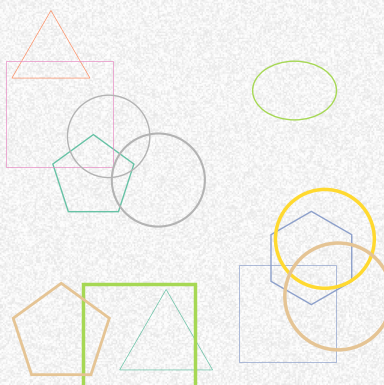[{"shape": "pentagon", "thickness": 1, "radius": 0.55, "center": [0.243, 0.54]}, {"shape": "triangle", "thickness": 0.5, "radius": 0.7, "center": [0.432, 0.109]}, {"shape": "triangle", "thickness": 0.5, "radius": 0.59, "center": [0.132, 0.856]}, {"shape": "square", "thickness": 0.5, "radius": 0.63, "center": [0.746, 0.185]}, {"shape": "hexagon", "thickness": 1, "radius": 0.61, "center": [0.809, 0.33]}, {"shape": "square", "thickness": 0.5, "radius": 0.69, "center": [0.155, 0.704]}, {"shape": "square", "thickness": 2.5, "radius": 0.73, "center": [0.361, 0.117]}, {"shape": "oval", "thickness": 1, "radius": 0.54, "center": [0.765, 0.765]}, {"shape": "circle", "thickness": 2.5, "radius": 0.64, "center": [0.844, 0.38]}, {"shape": "pentagon", "thickness": 2, "radius": 0.66, "center": [0.159, 0.133]}, {"shape": "circle", "thickness": 2.5, "radius": 0.69, "center": [0.879, 0.23]}, {"shape": "circle", "thickness": 1.5, "radius": 0.6, "center": [0.411, 0.532]}, {"shape": "circle", "thickness": 1, "radius": 0.53, "center": [0.282, 0.646]}]